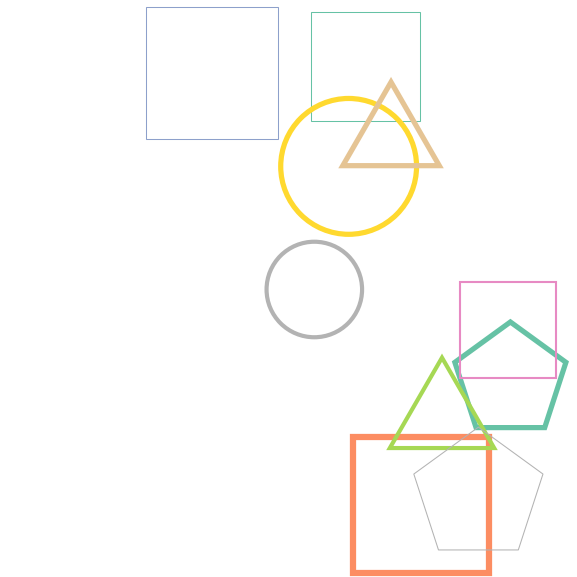[{"shape": "square", "thickness": 0.5, "radius": 0.47, "center": [0.632, 0.884]}, {"shape": "pentagon", "thickness": 2.5, "radius": 0.51, "center": [0.884, 0.34]}, {"shape": "square", "thickness": 3, "radius": 0.59, "center": [0.729, 0.124]}, {"shape": "square", "thickness": 0.5, "radius": 0.57, "center": [0.367, 0.873]}, {"shape": "square", "thickness": 1, "radius": 0.42, "center": [0.88, 0.428]}, {"shape": "triangle", "thickness": 2, "radius": 0.52, "center": [0.765, 0.275]}, {"shape": "circle", "thickness": 2.5, "radius": 0.59, "center": [0.604, 0.711]}, {"shape": "triangle", "thickness": 2.5, "radius": 0.48, "center": [0.677, 0.76]}, {"shape": "pentagon", "thickness": 0.5, "radius": 0.59, "center": [0.828, 0.142]}, {"shape": "circle", "thickness": 2, "radius": 0.41, "center": [0.544, 0.498]}]